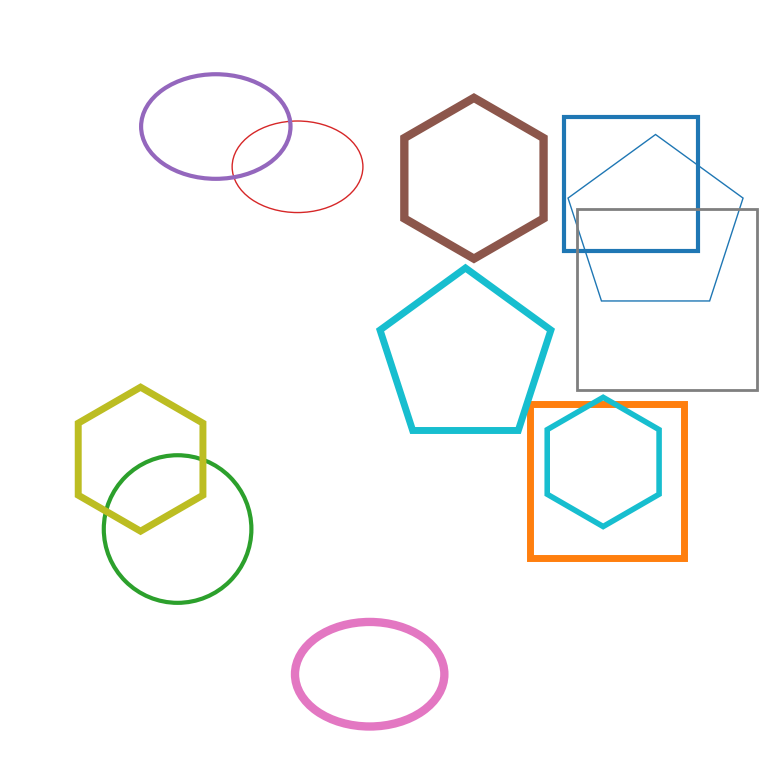[{"shape": "square", "thickness": 1.5, "radius": 0.43, "center": [0.82, 0.761]}, {"shape": "pentagon", "thickness": 0.5, "radius": 0.6, "center": [0.851, 0.706]}, {"shape": "square", "thickness": 2.5, "radius": 0.5, "center": [0.788, 0.376]}, {"shape": "circle", "thickness": 1.5, "radius": 0.48, "center": [0.231, 0.313]}, {"shape": "oval", "thickness": 0.5, "radius": 0.42, "center": [0.386, 0.783]}, {"shape": "oval", "thickness": 1.5, "radius": 0.49, "center": [0.28, 0.836]}, {"shape": "hexagon", "thickness": 3, "radius": 0.52, "center": [0.616, 0.768]}, {"shape": "oval", "thickness": 3, "radius": 0.48, "center": [0.48, 0.124]}, {"shape": "square", "thickness": 1, "radius": 0.59, "center": [0.866, 0.611]}, {"shape": "hexagon", "thickness": 2.5, "radius": 0.47, "center": [0.183, 0.404]}, {"shape": "pentagon", "thickness": 2.5, "radius": 0.58, "center": [0.605, 0.535]}, {"shape": "hexagon", "thickness": 2, "radius": 0.42, "center": [0.783, 0.4]}]